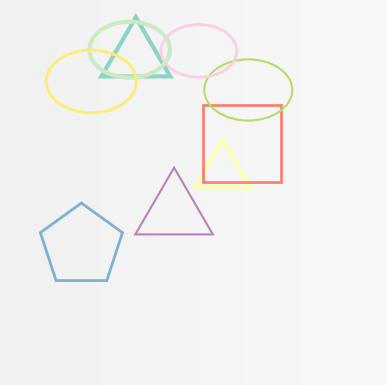[{"shape": "triangle", "thickness": 3, "radius": 0.51, "center": [0.351, 0.853]}, {"shape": "triangle", "thickness": 3, "radius": 0.41, "center": [0.575, 0.555]}, {"shape": "square", "thickness": 2, "radius": 0.5, "center": [0.625, 0.628]}, {"shape": "pentagon", "thickness": 2, "radius": 0.56, "center": [0.21, 0.361]}, {"shape": "oval", "thickness": 1.5, "radius": 0.57, "center": [0.641, 0.766]}, {"shape": "oval", "thickness": 2, "radius": 0.49, "center": [0.513, 0.868]}, {"shape": "triangle", "thickness": 1.5, "radius": 0.58, "center": [0.449, 0.449]}, {"shape": "oval", "thickness": 3, "radius": 0.52, "center": [0.335, 0.871]}, {"shape": "oval", "thickness": 2, "radius": 0.58, "center": [0.236, 0.788]}]